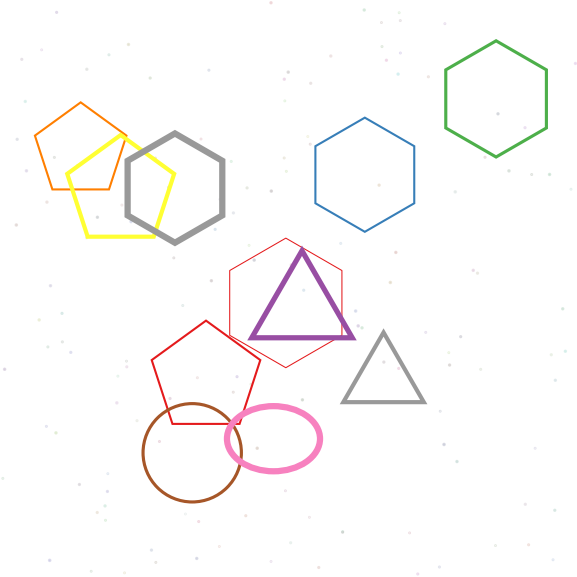[{"shape": "pentagon", "thickness": 1, "radius": 0.49, "center": [0.357, 0.345]}, {"shape": "hexagon", "thickness": 0.5, "radius": 0.56, "center": [0.495, 0.475]}, {"shape": "hexagon", "thickness": 1, "radius": 0.49, "center": [0.632, 0.697]}, {"shape": "hexagon", "thickness": 1.5, "radius": 0.5, "center": [0.859, 0.828]}, {"shape": "triangle", "thickness": 2.5, "radius": 0.5, "center": [0.523, 0.464]}, {"shape": "pentagon", "thickness": 1, "radius": 0.42, "center": [0.14, 0.739]}, {"shape": "pentagon", "thickness": 2, "radius": 0.49, "center": [0.209, 0.668]}, {"shape": "circle", "thickness": 1.5, "radius": 0.43, "center": [0.333, 0.215]}, {"shape": "oval", "thickness": 3, "radius": 0.4, "center": [0.474, 0.239]}, {"shape": "triangle", "thickness": 2, "radius": 0.4, "center": [0.664, 0.343]}, {"shape": "hexagon", "thickness": 3, "radius": 0.47, "center": [0.303, 0.673]}]